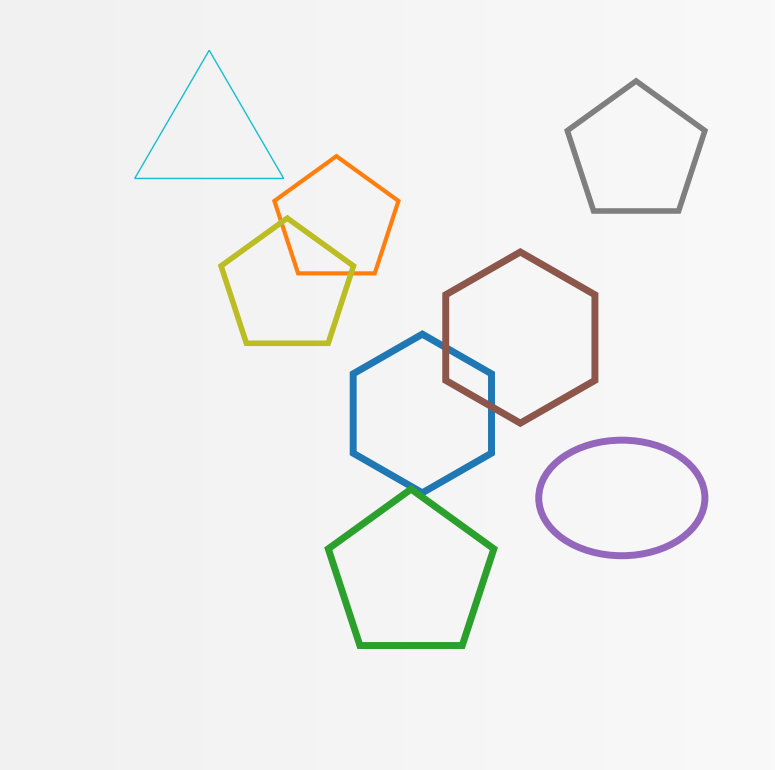[{"shape": "hexagon", "thickness": 2.5, "radius": 0.52, "center": [0.545, 0.463]}, {"shape": "pentagon", "thickness": 1.5, "radius": 0.42, "center": [0.434, 0.713]}, {"shape": "pentagon", "thickness": 2.5, "radius": 0.56, "center": [0.53, 0.253]}, {"shape": "oval", "thickness": 2.5, "radius": 0.54, "center": [0.802, 0.353]}, {"shape": "hexagon", "thickness": 2.5, "radius": 0.56, "center": [0.671, 0.562]}, {"shape": "pentagon", "thickness": 2, "radius": 0.47, "center": [0.821, 0.801]}, {"shape": "pentagon", "thickness": 2, "radius": 0.45, "center": [0.371, 0.627]}, {"shape": "triangle", "thickness": 0.5, "radius": 0.55, "center": [0.27, 0.824]}]